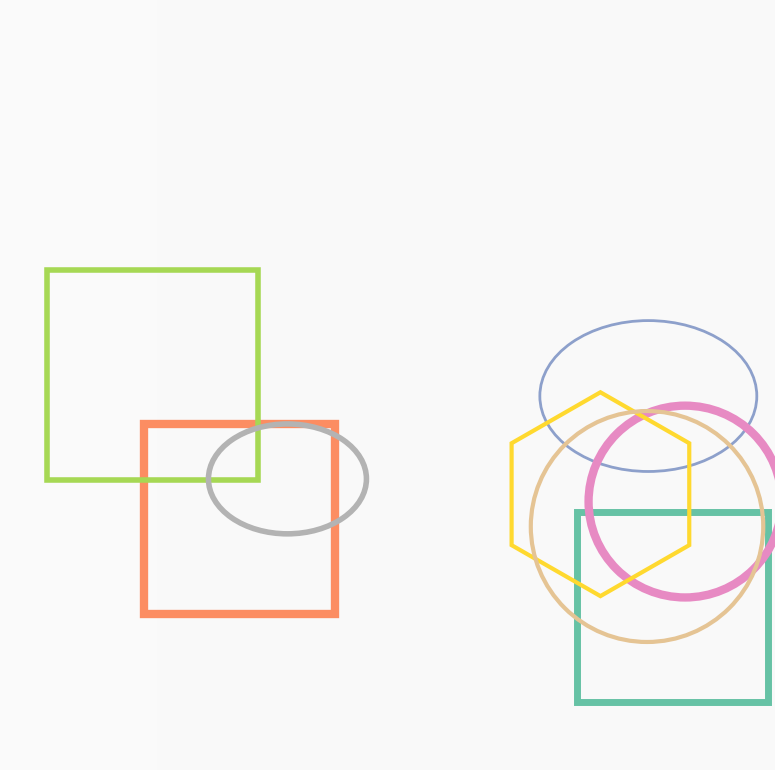[{"shape": "square", "thickness": 2.5, "radius": 0.62, "center": [0.867, 0.212]}, {"shape": "square", "thickness": 3, "radius": 0.62, "center": [0.309, 0.326]}, {"shape": "oval", "thickness": 1, "radius": 0.7, "center": [0.837, 0.486]}, {"shape": "circle", "thickness": 3, "radius": 0.62, "center": [0.884, 0.349]}, {"shape": "square", "thickness": 2, "radius": 0.68, "center": [0.197, 0.512]}, {"shape": "hexagon", "thickness": 1.5, "radius": 0.66, "center": [0.775, 0.358]}, {"shape": "circle", "thickness": 1.5, "radius": 0.75, "center": [0.835, 0.316]}, {"shape": "oval", "thickness": 2, "radius": 0.51, "center": [0.371, 0.378]}]